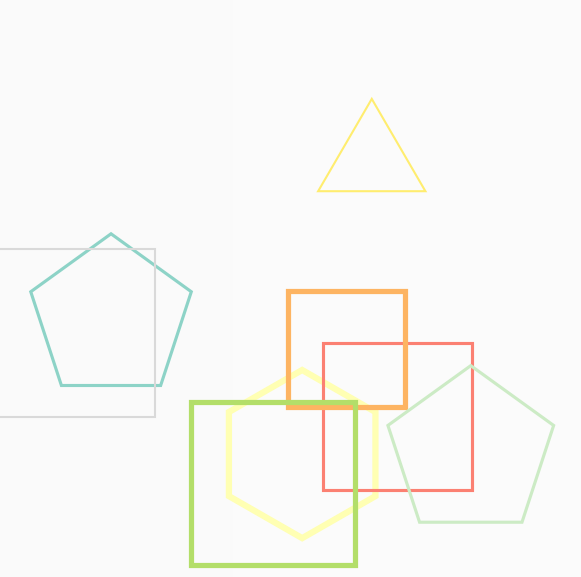[{"shape": "pentagon", "thickness": 1.5, "radius": 0.73, "center": [0.191, 0.449]}, {"shape": "hexagon", "thickness": 3, "radius": 0.73, "center": [0.52, 0.213]}, {"shape": "square", "thickness": 1.5, "radius": 0.64, "center": [0.684, 0.278]}, {"shape": "square", "thickness": 2.5, "radius": 0.5, "center": [0.596, 0.395]}, {"shape": "square", "thickness": 2.5, "radius": 0.71, "center": [0.47, 0.162]}, {"shape": "square", "thickness": 1, "radius": 0.73, "center": [0.122, 0.422]}, {"shape": "pentagon", "thickness": 1.5, "radius": 0.75, "center": [0.81, 0.216]}, {"shape": "triangle", "thickness": 1, "radius": 0.53, "center": [0.64, 0.721]}]